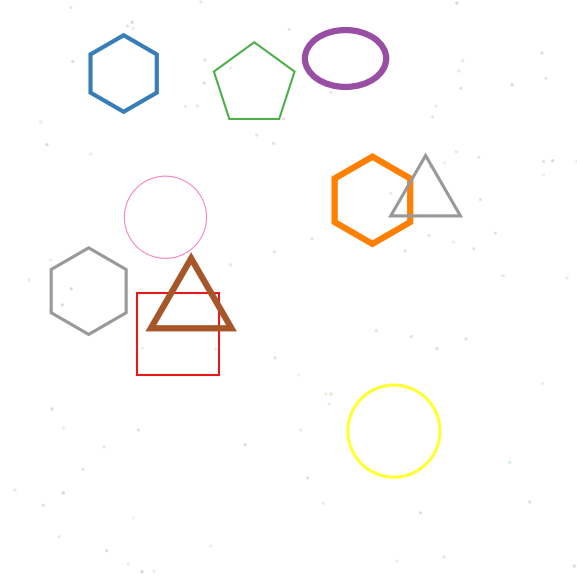[{"shape": "square", "thickness": 1, "radius": 0.36, "center": [0.308, 0.421]}, {"shape": "hexagon", "thickness": 2, "radius": 0.33, "center": [0.214, 0.872]}, {"shape": "pentagon", "thickness": 1, "radius": 0.37, "center": [0.44, 0.853]}, {"shape": "oval", "thickness": 3, "radius": 0.35, "center": [0.598, 0.898]}, {"shape": "hexagon", "thickness": 3, "radius": 0.38, "center": [0.645, 0.652]}, {"shape": "circle", "thickness": 1.5, "radius": 0.4, "center": [0.682, 0.253]}, {"shape": "triangle", "thickness": 3, "radius": 0.4, "center": [0.331, 0.471]}, {"shape": "circle", "thickness": 0.5, "radius": 0.36, "center": [0.286, 0.623]}, {"shape": "hexagon", "thickness": 1.5, "radius": 0.37, "center": [0.154, 0.495]}, {"shape": "triangle", "thickness": 1.5, "radius": 0.35, "center": [0.737, 0.66]}]